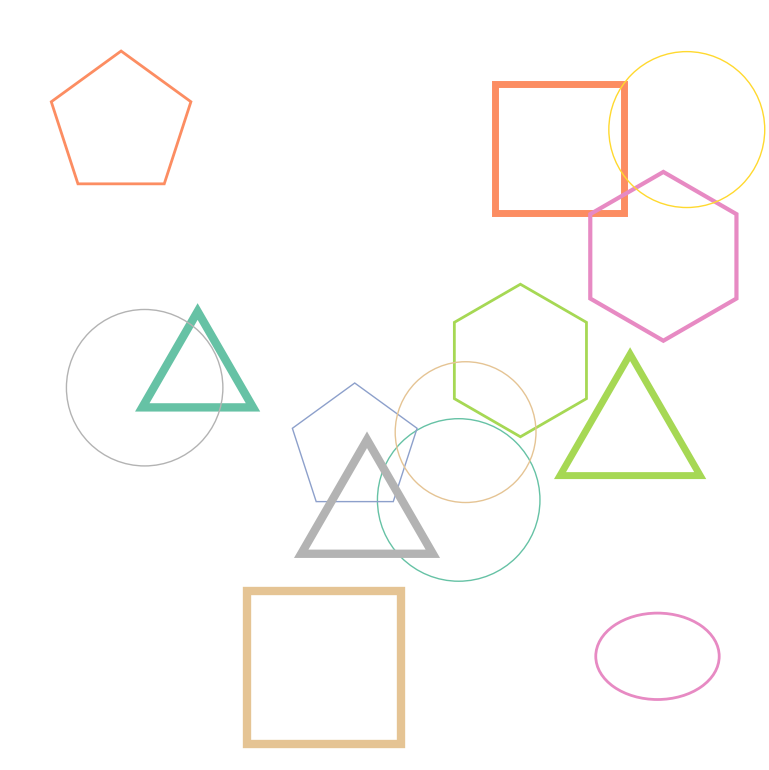[{"shape": "triangle", "thickness": 3, "radius": 0.42, "center": [0.257, 0.512]}, {"shape": "circle", "thickness": 0.5, "radius": 0.53, "center": [0.596, 0.351]}, {"shape": "square", "thickness": 2.5, "radius": 0.42, "center": [0.727, 0.808]}, {"shape": "pentagon", "thickness": 1, "radius": 0.48, "center": [0.157, 0.838]}, {"shape": "pentagon", "thickness": 0.5, "radius": 0.43, "center": [0.461, 0.417]}, {"shape": "oval", "thickness": 1, "radius": 0.4, "center": [0.854, 0.148]}, {"shape": "hexagon", "thickness": 1.5, "radius": 0.55, "center": [0.862, 0.667]}, {"shape": "hexagon", "thickness": 1, "radius": 0.5, "center": [0.676, 0.532]}, {"shape": "triangle", "thickness": 2.5, "radius": 0.53, "center": [0.818, 0.435]}, {"shape": "circle", "thickness": 0.5, "radius": 0.51, "center": [0.892, 0.832]}, {"shape": "circle", "thickness": 0.5, "radius": 0.46, "center": [0.605, 0.439]}, {"shape": "square", "thickness": 3, "radius": 0.5, "center": [0.421, 0.133]}, {"shape": "circle", "thickness": 0.5, "radius": 0.51, "center": [0.188, 0.496]}, {"shape": "triangle", "thickness": 3, "radius": 0.49, "center": [0.477, 0.33]}]